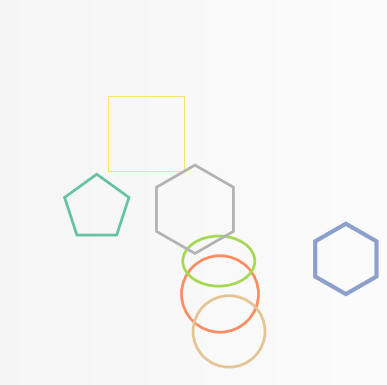[{"shape": "pentagon", "thickness": 2, "radius": 0.44, "center": [0.25, 0.46]}, {"shape": "circle", "thickness": 2, "radius": 0.5, "center": [0.568, 0.236]}, {"shape": "hexagon", "thickness": 3, "radius": 0.46, "center": [0.893, 0.327]}, {"shape": "oval", "thickness": 2, "radius": 0.46, "center": [0.565, 0.322]}, {"shape": "square", "thickness": 0.5, "radius": 0.49, "center": [0.377, 0.652]}, {"shape": "circle", "thickness": 2, "radius": 0.46, "center": [0.591, 0.139]}, {"shape": "hexagon", "thickness": 2, "radius": 0.57, "center": [0.503, 0.456]}]